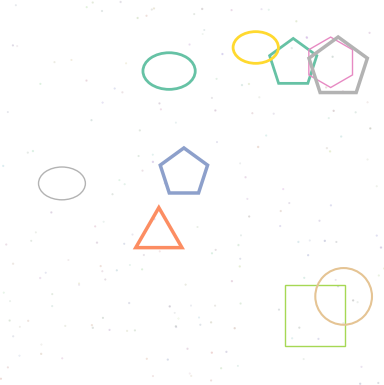[{"shape": "pentagon", "thickness": 2, "radius": 0.32, "center": [0.762, 0.836]}, {"shape": "oval", "thickness": 2, "radius": 0.34, "center": [0.439, 0.815]}, {"shape": "triangle", "thickness": 2.5, "radius": 0.35, "center": [0.413, 0.391]}, {"shape": "pentagon", "thickness": 2.5, "radius": 0.32, "center": [0.478, 0.551]}, {"shape": "hexagon", "thickness": 1, "radius": 0.33, "center": [0.859, 0.838]}, {"shape": "square", "thickness": 1, "radius": 0.39, "center": [0.819, 0.181]}, {"shape": "oval", "thickness": 2, "radius": 0.29, "center": [0.664, 0.877]}, {"shape": "circle", "thickness": 1.5, "radius": 0.37, "center": [0.893, 0.23]}, {"shape": "pentagon", "thickness": 2.5, "radius": 0.4, "center": [0.878, 0.824]}, {"shape": "oval", "thickness": 1, "radius": 0.3, "center": [0.161, 0.524]}]